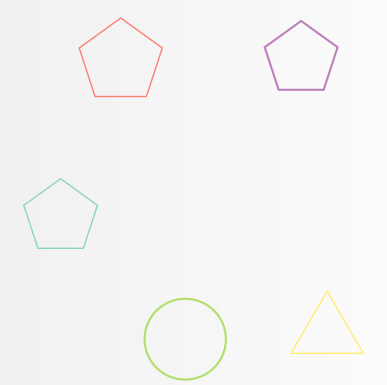[{"shape": "pentagon", "thickness": 1, "radius": 0.5, "center": [0.156, 0.436]}, {"shape": "pentagon", "thickness": 1, "radius": 0.56, "center": [0.312, 0.84]}, {"shape": "circle", "thickness": 1.5, "radius": 0.52, "center": [0.478, 0.119]}, {"shape": "pentagon", "thickness": 1.5, "radius": 0.49, "center": [0.777, 0.847]}, {"shape": "triangle", "thickness": 1, "radius": 0.54, "center": [0.844, 0.136]}]